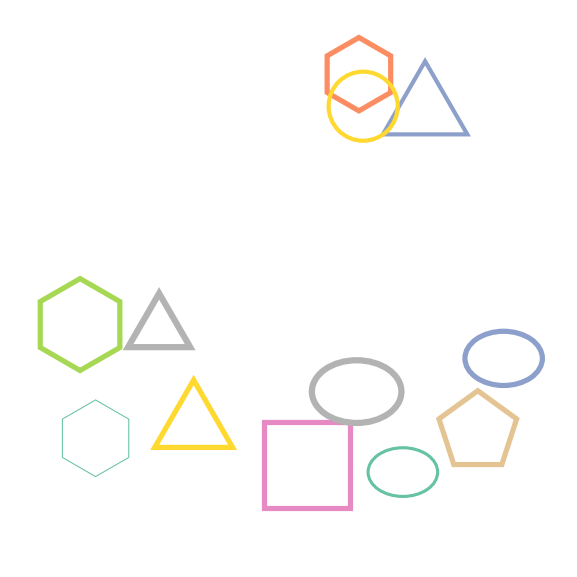[{"shape": "oval", "thickness": 1.5, "radius": 0.3, "center": [0.698, 0.182]}, {"shape": "hexagon", "thickness": 0.5, "radius": 0.33, "center": [0.165, 0.24]}, {"shape": "hexagon", "thickness": 2.5, "radius": 0.32, "center": [0.622, 0.871]}, {"shape": "oval", "thickness": 2.5, "radius": 0.34, "center": [0.872, 0.379]}, {"shape": "triangle", "thickness": 2, "radius": 0.42, "center": [0.736, 0.809]}, {"shape": "square", "thickness": 2.5, "radius": 0.37, "center": [0.531, 0.194]}, {"shape": "hexagon", "thickness": 2.5, "radius": 0.4, "center": [0.139, 0.437]}, {"shape": "circle", "thickness": 2, "radius": 0.3, "center": [0.629, 0.815]}, {"shape": "triangle", "thickness": 2.5, "radius": 0.39, "center": [0.335, 0.263]}, {"shape": "pentagon", "thickness": 2.5, "radius": 0.35, "center": [0.827, 0.252]}, {"shape": "oval", "thickness": 3, "radius": 0.39, "center": [0.618, 0.321]}, {"shape": "triangle", "thickness": 3, "radius": 0.31, "center": [0.276, 0.429]}]